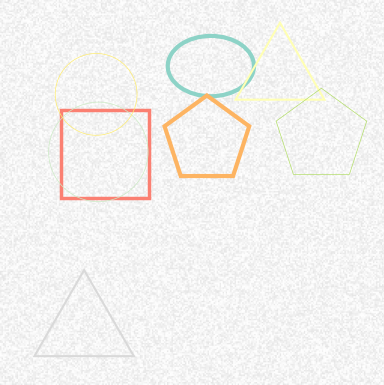[{"shape": "oval", "thickness": 3, "radius": 0.56, "center": [0.548, 0.828]}, {"shape": "triangle", "thickness": 1.5, "radius": 0.67, "center": [0.727, 0.808]}, {"shape": "square", "thickness": 2.5, "radius": 0.57, "center": [0.273, 0.6]}, {"shape": "pentagon", "thickness": 3, "radius": 0.58, "center": [0.537, 0.636]}, {"shape": "pentagon", "thickness": 0.5, "radius": 0.62, "center": [0.835, 0.647]}, {"shape": "triangle", "thickness": 1.5, "radius": 0.75, "center": [0.218, 0.149]}, {"shape": "circle", "thickness": 0.5, "radius": 0.65, "center": [0.255, 0.605]}, {"shape": "circle", "thickness": 0.5, "radius": 0.53, "center": [0.25, 0.755]}]